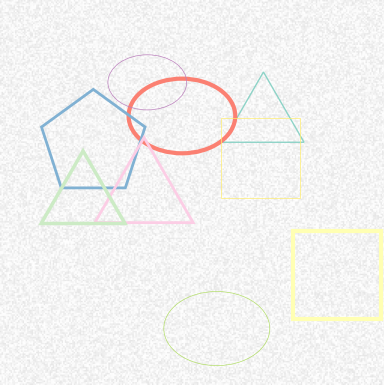[{"shape": "triangle", "thickness": 1, "radius": 0.61, "center": [0.684, 0.691]}, {"shape": "square", "thickness": 3, "radius": 0.57, "center": [0.875, 0.286]}, {"shape": "oval", "thickness": 3, "radius": 0.69, "center": [0.473, 0.699]}, {"shape": "pentagon", "thickness": 2, "radius": 0.71, "center": [0.242, 0.626]}, {"shape": "oval", "thickness": 0.5, "radius": 0.69, "center": [0.563, 0.147]}, {"shape": "triangle", "thickness": 2, "radius": 0.74, "center": [0.374, 0.495]}, {"shape": "oval", "thickness": 0.5, "radius": 0.51, "center": [0.383, 0.786]}, {"shape": "triangle", "thickness": 2.5, "radius": 0.63, "center": [0.216, 0.482]}, {"shape": "square", "thickness": 0.5, "radius": 0.51, "center": [0.677, 0.59]}]